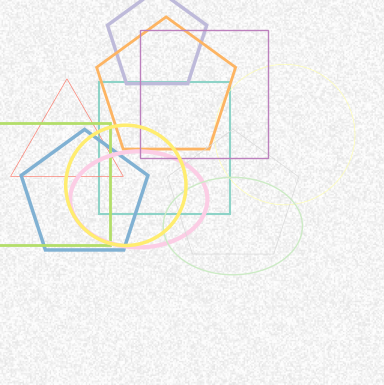[{"shape": "square", "thickness": 1.5, "radius": 0.85, "center": [0.427, 0.615]}, {"shape": "circle", "thickness": 0.5, "radius": 0.91, "center": [0.74, 0.65]}, {"shape": "pentagon", "thickness": 2.5, "radius": 0.68, "center": [0.408, 0.893]}, {"shape": "triangle", "thickness": 0.5, "radius": 0.85, "center": [0.174, 0.626]}, {"shape": "pentagon", "thickness": 2.5, "radius": 0.87, "center": [0.22, 0.491]}, {"shape": "pentagon", "thickness": 2, "radius": 0.95, "center": [0.431, 0.766]}, {"shape": "square", "thickness": 2, "radius": 0.79, "center": [0.127, 0.523]}, {"shape": "oval", "thickness": 3, "radius": 0.89, "center": [0.36, 0.482]}, {"shape": "pentagon", "thickness": 0.5, "radius": 0.9, "center": [0.605, 0.485]}, {"shape": "square", "thickness": 1, "radius": 0.83, "center": [0.53, 0.757]}, {"shape": "oval", "thickness": 1, "radius": 0.9, "center": [0.605, 0.413]}, {"shape": "circle", "thickness": 2.5, "radius": 0.78, "center": [0.327, 0.519]}]